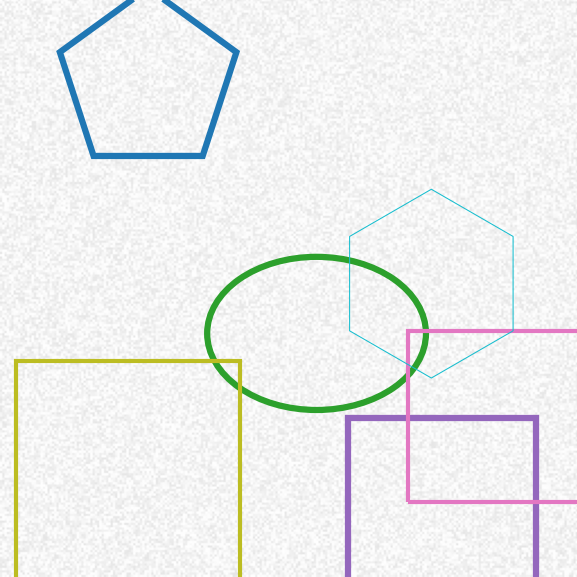[{"shape": "pentagon", "thickness": 3, "radius": 0.8, "center": [0.256, 0.859]}, {"shape": "oval", "thickness": 3, "radius": 0.95, "center": [0.548, 0.422]}, {"shape": "square", "thickness": 3, "radius": 0.81, "center": [0.765, 0.113]}, {"shape": "square", "thickness": 2, "radius": 0.74, "center": [0.855, 0.278]}, {"shape": "square", "thickness": 2, "radius": 0.97, "center": [0.221, 0.18]}, {"shape": "hexagon", "thickness": 0.5, "radius": 0.82, "center": [0.747, 0.508]}]